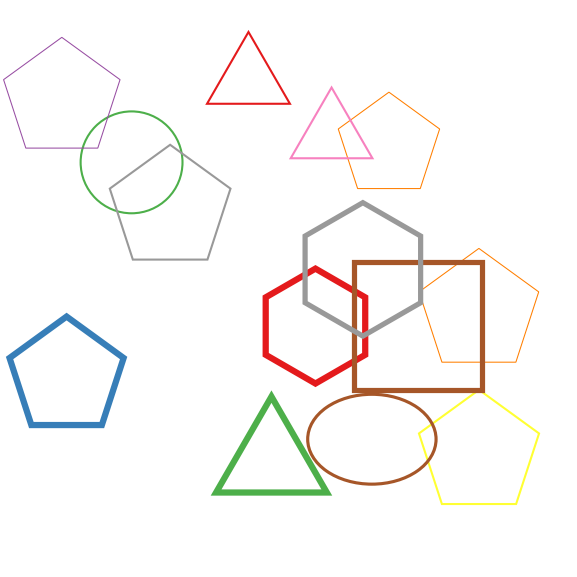[{"shape": "triangle", "thickness": 1, "radius": 0.41, "center": [0.43, 0.861]}, {"shape": "hexagon", "thickness": 3, "radius": 0.5, "center": [0.546, 0.435]}, {"shape": "pentagon", "thickness": 3, "radius": 0.52, "center": [0.115, 0.347]}, {"shape": "triangle", "thickness": 3, "radius": 0.55, "center": [0.47, 0.202]}, {"shape": "circle", "thickness": 1, "radius": 0.44, "center": [0.228, 0.718]}, {"shape": "pentagon", "thickness": 0.5, "radius": 0.53, "center": [0.107, 0.828]}, {"shape": "pentagon", "thickness": 0.5, "radius": 0.54, "center": [0.829, 0.46]}, {"shape": "pentagon", "thickness": 0.5, "radius": 0.46, "center": [0.674, 0.747]}, {"shape": "pentagon", "thickness": 1, "radius": 0.55, "center": [0.829, 0.215]}, {"shape": "square", "thickness": 2.5, "radius": 0.56, "center": [0.724, 0.434]}, {"shape": "oval", "thickness": 1.5, "radius": 0.56, "center": [0.644, 0.239]}, {"shape": "triangle", "thickness": 1, "radius": 0.41, "center": [0.574, 0.766]}, {"shape": "pentagon", "thickness": 1, "radius": 0.55, "center": [0.295, 0.639]}, {"shape": "hexagon", "thickness": 2.5, "radius": 0.58, "center": [0.628, 0.533]}]